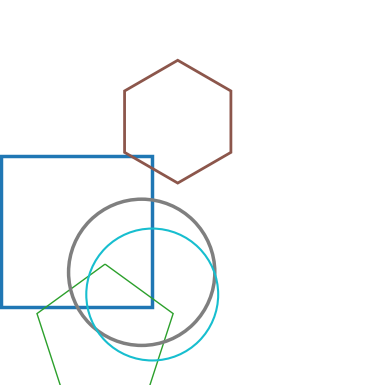[{"shape": "square", "thickness": 2.5, "radius": 0.98, "center": [0.2, 0.399]}, {"shape": "pentagon", "thickness": 1, "radius": 0.93, "center": [0.273, 0.128]}, {"shape": "hexagon", "thickness": 2, "radius": 0.8, "center": [0.462, 0.684]}, {"shape": "circle", "thickness": 2.5, "radius": 0.95, "center": [0.368, 0.293]}, {"shape": "circle", "thickness": 1.5, "radius": 0.86, "center": [0.395, 0.235]}]